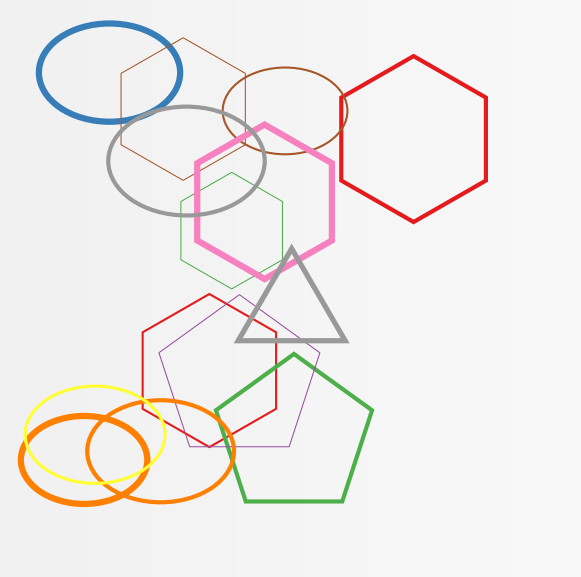[{"shape": "hexagon", "thickness": 1, "radius": 0.66, "center": [0.36, 0.357]}, {"shape": "hexagon", "thickness": 2, "radius": 0.72, "center": [0.712, 0.758]}, {"shape": "oval", "thickness": 3, "radius": 0.61, "center": [0.188, 0.873]}, {"shape": "pentagon", "thickness": 2, "radius": 0.71, "center": [0.506, 0.245]}, {"shape": "hexagon", "thickness": 0.5, "radius": 0.5, "center": [0.399, 0.6]}, {"shape": "pentagon", "thickness": 0.5, "radius": 0.73, "center": [0.412, 0.343]}, {"shape": "oval", "thickness": 3, "radius": 0.54, "center": [0.145, 0.203]}, {"shape": "oval", "thickness": 2, "radius": 0.63, "center": [0.276, 0.218]}, {"shape": "oval", "thickness": 1.5, "radius": 0.6, "center": [0.164, 0.246]}, {"shape": "hexagon", "thickness": 0.5, "radius": 0.62, "center": [0.315, 0.81]}, {"shape": "oval", "thickness": 1, "radius": 0.54, "center": [0.49, 0.807]}, {"shape": "hexagon", "thickness": 3, "radius": 0.67, "center": [0.455, 0.65]}, {"shape": "oval", "thickness": 2, "radius": 0.67, "center": [0.321, 0.72]}, {"shape": "triangle", "thickness": 2.5, "radius": 0.53, "center": [0.502, 0.462]}]